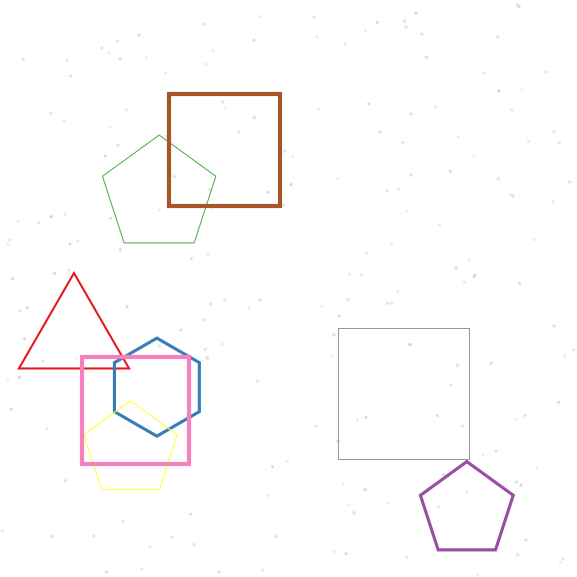[{"shape": "triangle", "thickness": 1, "radius": 0.55, "center": [0.128, 0.416]}, {"shape": "hexagon", "thickness": 1.5, "radius": 0.42, "center": [0.272, 0.329]}, {"shape": "pentagon", "thickness": 0.5, "radius": 0.52, "center": [0.276, 0.662]}, {"shape": "pentagon", "thickness": 1.5, "radius": 0.42, "center": [0.808, 0.115]}, {"shape": "pentagon", "thickness": 0.5, "radius": 0.42, "center": [0.226, 0.22]}, {"shape": "square", "thickness": 2, "radius": 0.48, "center": [0.389, 0.739]}, {"shape": "square", "thickness": 2, "radius": 0.46, "center": [0.235, 0.289]}, {"shape": "square", "thickness": 0.5, "radius": 0.57, "center": [0.698, 0.318]}]